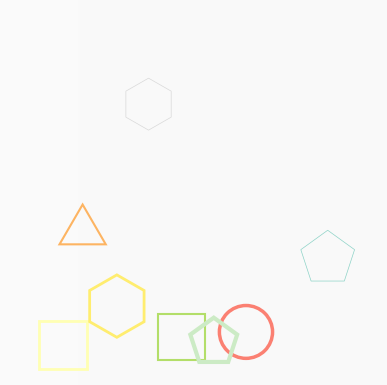[{"shape": "pentagon", "thickness": 0.5, "radius": 0.36, "center": [0.846, 0.329]}, {"shape": "square", "thickness": 2, "radius": 0.31, "center": [0.162, 0.104]}, {"shape": "circle", "thickness": 2.5, "radius": 0.34, "center": [0.635, 0.138]}, {"shape": "triangle", "thickness": 1.5, "radius": 0.34, "center": [0.213, 0.4]}, {"shape": "square", "thickness": 1.5, "radius": 0.3, "center": [0.468, 0.125]}, {"shape": "hexagon", "thickness": 0.5, "radius": 0.34, "center": [0.383, 0.729]}, {"shape": "pentagon", "thickness": 3, "radius": 0.32, "center": [0.552, 0.111]}, {"shape": "hexagon", "thickness": 2, "radius": 0.41, "center": [0.302, 0.205]}]